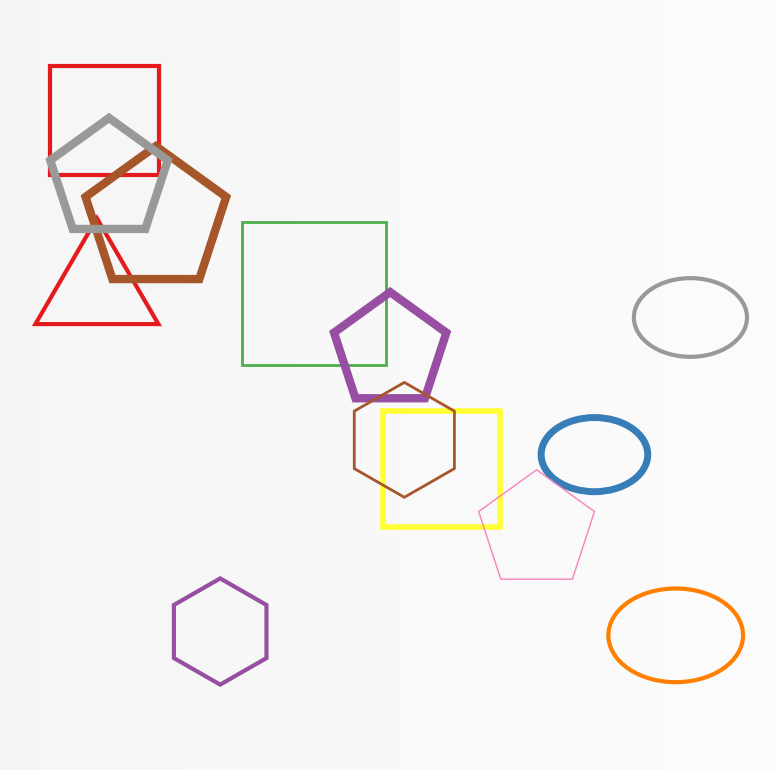[{"shape": "triangle", "thickness": 1.5, "radius": 0.46, "center": [0.125, 0.625]}, {"shape": "square", "thickness": 1.5, "radius": 0.35, "center": [0.135, 0.844]}, {"shape": "oval", "thickness": 2.5, "radius": 0.34, "center": [0.767, 0.41]}, {"shape": "square", "thickness": 1, "radius": 0.46, "center": [0.406, 0.618]}, {"shape": "hexagon", "thickness": 1.5, "radius": 0.34, "center": [0.284, 0.18]}, {"shape": "pentagon", "thickness": 3, "radius": 0.38, "center": [0.503, 0.544]}, {"shape": "oval", "thickness": 1.5, "radius": 0.43, "center": [0.872, 0.175]}, {"shape": "square", "thickness": 2, "radius": 0.38, "center": [0.569, 0.391]}, {"shape": "pentagon", "thickness": 3, "radius": 0.48, "center": [0.201, 0.715]}, {"shape": "hexagon", "thickness": 1, "radius": 0.37, "center": [0.522, 0.429]}, {"shape": "pentagon", "thickness": 0.5, "radius": 0.39, "center": [0.692, 0.311]}, {"shape": "oval", "thickness": 1.5, "radius": 0.36, "center": [0.891, 0.588]}, {"shape": "pentagon", "thickness": 3, "radius": 0.4, "center": [0.141, 0.767]}]